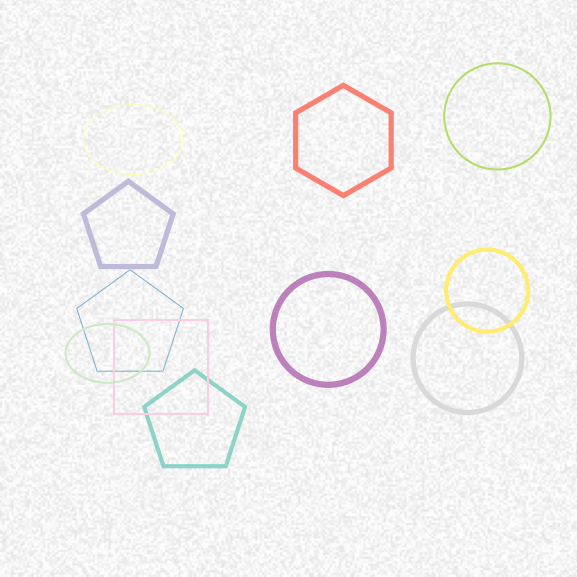[{"shape": "pentagon", "thickness": 2, "radius": 0.46, "center": [0.337, 0.266]}, {"shape": "oval", "thickness": 0.5, "radius": 0.43, "center": [0.231, 0.757]}, {"shape": "pentagon", "thickness": 2.5, "radius": 0.41, "center": [0.222, 0.604]}, {"shape": "hexagon", "thickness": 2.5, "radius": 0.48, "center": [0.595, 0.756]}, {"shape": "pentagon", "thickness": 0.5, "radius": 0.49, "center": [0.225, 0.435]}, {"shape": "circle", "thickness": 1, "radius": 0.46, "center": [0.861, 0.798]}, {"shape": "square", "thickness": 1, "radius": 0.4, "center": [0.279, 0.363]}, {"shape": "circle", "thickness": 2.5, "radius": 0.47, "center": [0.809, 0.379]}, {"shape": "circle", "thickness": 3, "radius": 0.48, "center": [0.568, 0.429]}, {"shape": "oval", "thickness": 1, "radius": 0.36, "center": [0.186, 0.387]}, {"shape": "circle", "thickness": 2, "radius": 0.36, "center": [0.844, 0.496]}]